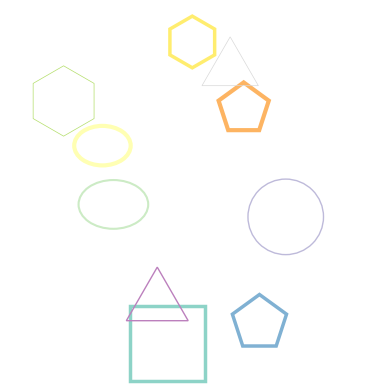[{"shape": "square", "thickness": 2.5, "radius": 0.49, "center": [0.434, 0.107]}, {"shape": "oval", "thickness": 3, "radius": 0.37, "center": [0.266, 0.622]}, {"shape": "circle", "thickness": 1, "radius": 0.49, "center": [0.742, 0.437]}, {"shape": "pentagon", "thickness": 2.5, "radius": 0.37, "center": [0.674, 0.161]}, {"shape": "pentagon", "thickness": 3, "radius": 0.34, "center": [0.633, 0.717]}, {"shape": "hexagon", "thickness": 0.5, "radius": 0.46, "center": [0.165, 0.738]}, {"shape": "triangle", "thickness": 0.5, "radius": 0.42, "center": [0.598, 0.82]}, {"shape": "triangle", "thickness": 1, "radius": 0.46, "center": [0.408, 0.213]}, {"shape": "oval", "thickness": 1.5, "radius": 0.45, "center": [0.295, 0.469]}, {"shape": "hexagon", "thickness": 2.5, "radius": 0.34, "center": [0.499, 0.891]}]